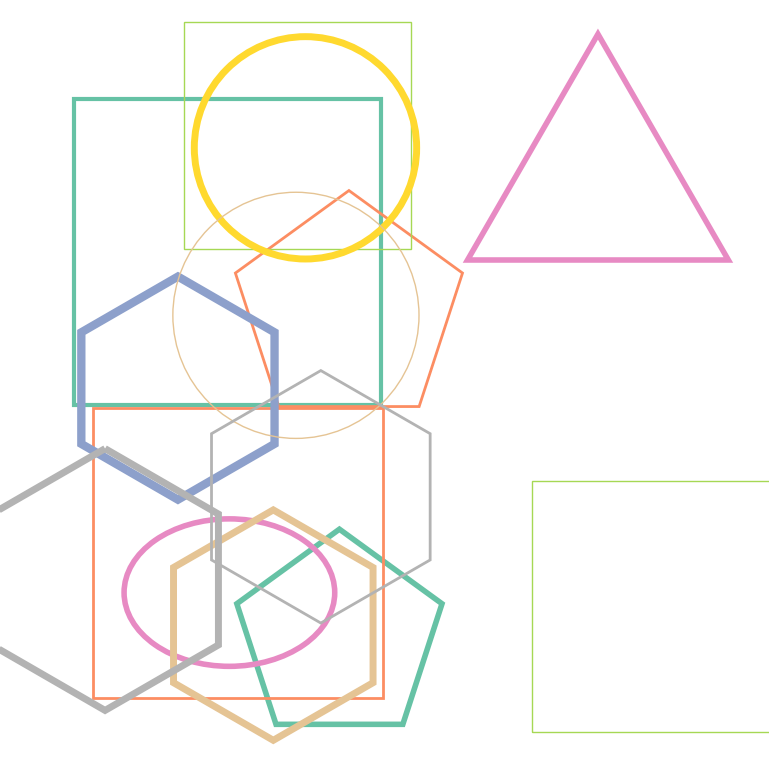[{"shape": "pentagon", "thickness": 2, "radius": 0.7, "center": [0.441, 0.173]}, {"shape": "square", "thickness": 1.5, "radius": 0.99, "center": [0.296, 0.673]}, {"shape": "pentagon", "thickness": 1, "radius": 0.78, "center": [0.453, 0.597]}, {"shape": "square", "thickness": 1, "radius": 0.94, "center": [0.309, 0.282]}, {"shape": "hexagon", "thickness": 3, "radius": 0.72, "center": [0.231, 0.496]}, {"shape": "triangle", "thickness": 2, "radius": 0.98, "center": [0.777, 0.76]}, {"shape": "oval", "thickness": 2, "radius": 0.68, "center": [0.298, 0.23]}, {"shape": "square", "thickness": 0.5, "radius": 0.74, "center": [0.386, 0.824]}, {"shape": "square", "thickness": 0.5, "radius": 0.81, "center": [0.854, 0.212]}, {"shape": "circle", "thickness": 2.5, "radius": 0.72, "center": [0.397, 0.808]}, {"shape": "circle", "thickness": 0.5, "radius": 0.8, "center": [0.384, 0.59]}, {"shape": "hexagon", "thickness": 2.5, "radius": 0.75, "center": [0.355, 0.188]}, {"shape": "hexagon", "thickness": 1, "radius": 0.82, "center": [0.417, 0.355]}, {"shape": "hexagon", "thickness": 2.5, "radius": 0.85, "center": [0.136, 0.247]}]